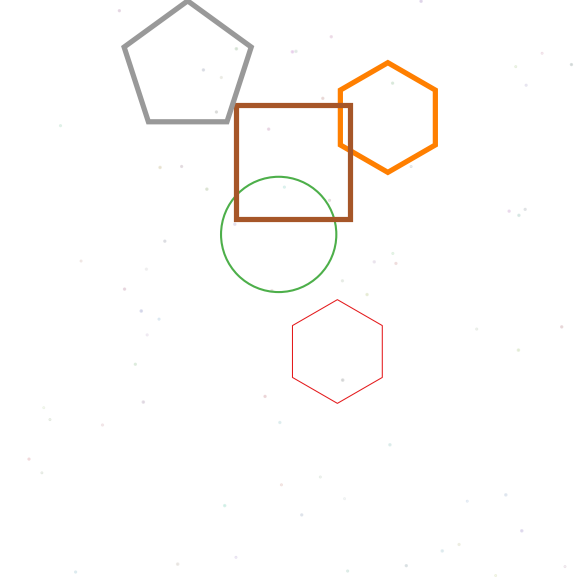[{"shape": "hexagon", "thickness": 0.5, "radius": 0.45, "center": [0.584, 0.39]}, {"shape": "circle", "thickness": 1, "radius": 0.5, "center": [0.483, 0.593]}, {"shape": "hexagon", "thickness": 2.5, "radius": 0.47, "center": [0.672, 0.796]}, {"shape": "square", "thickness": 2.5, "radius": 0.49, "center": [0.507, 0.719]}, {"shape": "pentagon", "thickness": 2.5, "radius": 0.58, "center": [0.325, 0.882]}]